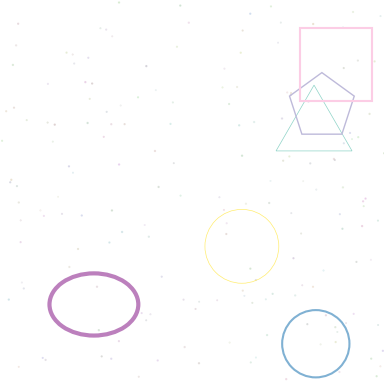[{"shape": "triangle", "thickness": 0.5, "radius": 0.57, "center": [0.816, 0.665]}, {"shape": "pentagon", "thickness": 1, "radius": 0.44, "center": [0.836, 0.723]}, {"shape": "circle", "thickness": 1.5, "radius": 0.44, "center": [0.82, 0.107]}, {"shape": "square", "thickness": 1.5, "radius": 0.47, "center": [0.873, 0.832]}, {"shape": "oval", "thickness": 3, "radius": 0.58, "center": [0.244, 0.209]}, {"shape": "circle", "thickness": 0.5, "radius": 0.48, "center": [0.628, 0.36]}]